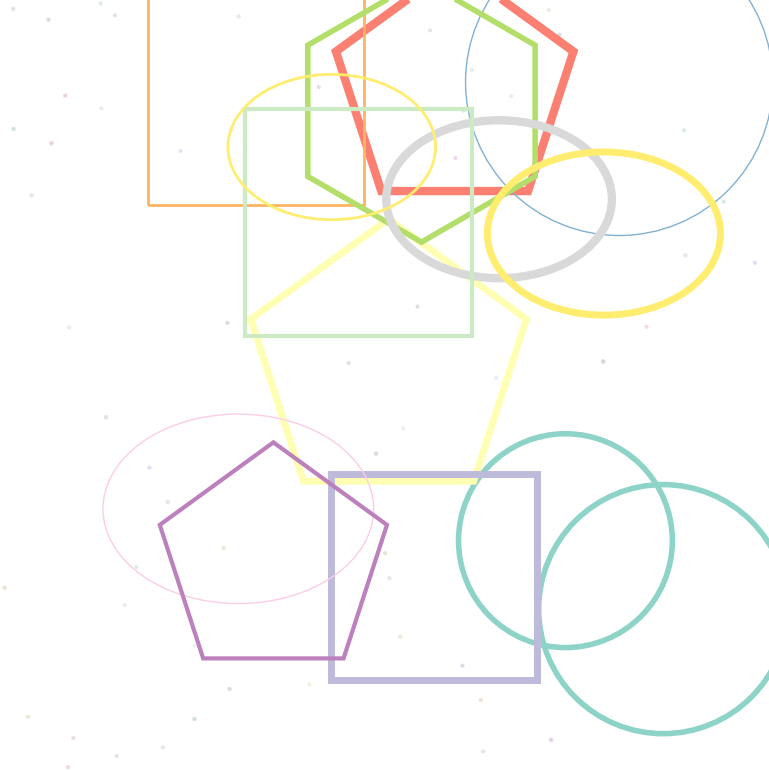[{"shape": "circle", "thickness": 2, "radius": 0.69, "center": [0.734, 0.298]}, {"shape": "circle", "thickness": 2, "radius": 0.81, "center": [0.861, 0.209]}, {"shape": "pentagon", "thickness": 2.5, "radius": 0.94, "center": [0.505, 0.527]}, {"shape": "square", "thickness": 2.5, "radius": 0.67, "center": [0.563, 0.251]}, {"shape": "pentagon", "thickness": 3, "radius": 0.81, "center": [0.59, 0.883]}, {"shape": "circle", "thickness": 0.5, "radius": 1.0, "center": [0.804, 0.894]}, {"shape": "square", "thickness": 1, "radius": 0.7, "center": [0.333, 0.874]}, {"shape": "hexagon", "thickness": 2, "radius": 0.85, "center": [0.547, 0.856]}, {"shape": "oval", "thickness": 0.5, "radius": 0.88, "center": [0.309, 0.339]}, {"shape": "oval", "thickness": 3, "radius": 0.73, "center": [0.648, 0.741]}, {"shape": "pentagon", "thickness": 1.5, "radius": 0.78, "center": [0.355, 0.27]}, {"shape": "square", "thickness": 1.5, "radius": 0.74, "center": [0.466, 0.711]}, {"shape": "oval", "thickness": 1, "radius": 0.67, "center": [0.431, 0.809]}, {"shape": "oval", "thickness": 2.5, "radius": 0.76, "center": [0.784, 0.697]}]